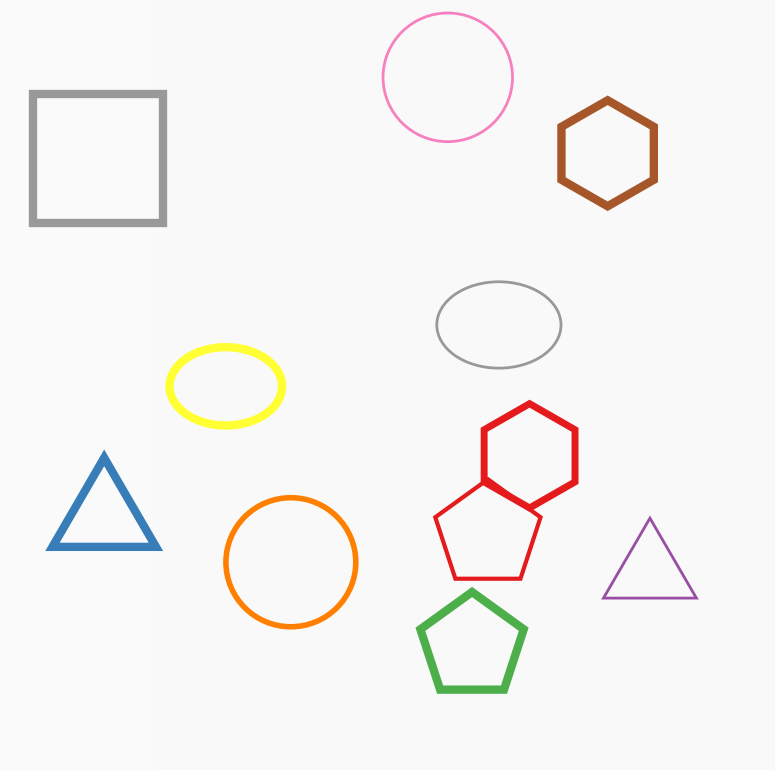[{"shape": "hexagon", "thickness": 2.5, "radius": 0.34, "center": [0.683, 0.408]}, {"shape": "pentagon", "thickness": 1.5, "radius": 0.36, "center": [0.63, 0.306]}, {"shape": "triangle", "thickness": 3, "radius": 0.39, "center": [0.134, 0.328]}, {"shape": "pentagon", "thickness": 3, "radius": 0.35, "center": [0.609, 0.161]}, {"shape": "triangle", "thickness": 1, "radius": 0.35, "center": [0.839, 0.258]}, {"shape": "circle", "thickness": 2, "radius": 0.42, "center": [0.375, 0.27]}, {"shape": "oval", "thickness": 3, "radius": 0.36, "center": [0.291, 0.498]}, {"shape": "hexagon", "thickness": 3, "radius": 0.34, "center": [0.784, 0.801]}, {"shape": "circle", "thickness": 1, "radius": 0.42, "center": [0.578, 0.9]}, {"shape": "square", "thickness": 3, "radius": 0.42, "center": [0.126, 0.794]}, {"shape": "oval", "thickness": 1, "radius": 0.4, "center": [0.644, 0.578]}]